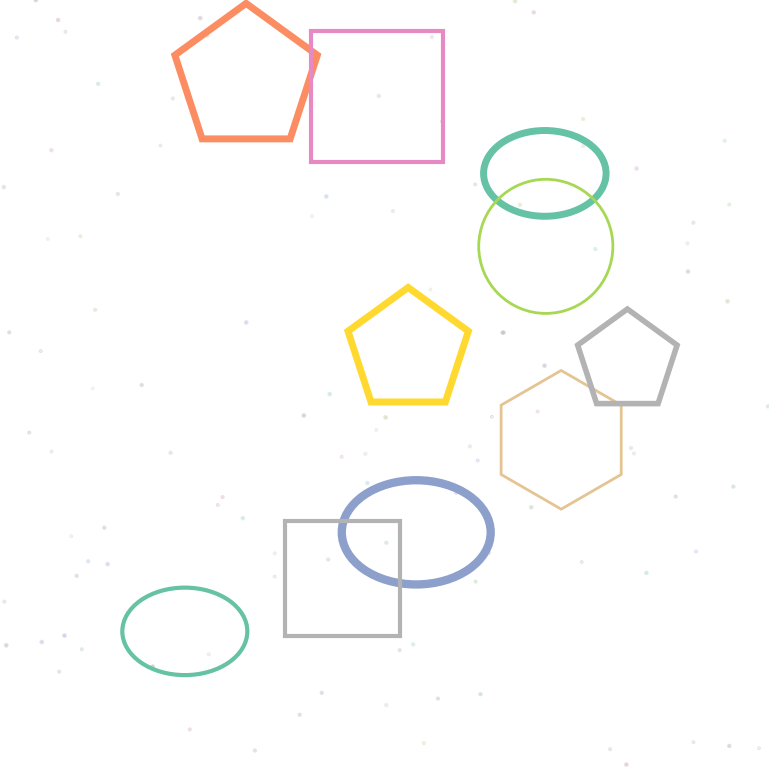[{"shape": "oval", "thickness": 2.5, "radius": 0.4, "center": [0.708, 0.775]}, {"shape": "oval", "thickness": 1.5, "radius": 0.41, "center": [0.24, 0.18]}, {"shape": "pentagon", "thickness": 2.5, "radius": 0.49, "center": [0.32, 0.898]}, {"shape": "oval", "thickness": 3, "radius": 0.48, "center": [0.541, 0.309]}, {"shape": "square", "thickness": 1.5, "radius": 0.43, "center": [0.49, 0.875]}, {"shape": "circle", "thickness": 1, "radius": 0.44, "center": [0.709, 0.68]}, {"shape": "pentagon", "thickness": 2.5, "radius": 0.41, "center": [0.53, 0.544]}, {"shape": "hexagon", "thickness": 1, "radius": 0.45, "center": [0.729, 0.429]}, {"shape": "pentagon", "thickness": 2, "radius": 0.34, "center": [0.815, 0.531]}, {"shape": "square", "thickness": 1.5, "radius": 0.37, "center": [0.445, 0.248]}]